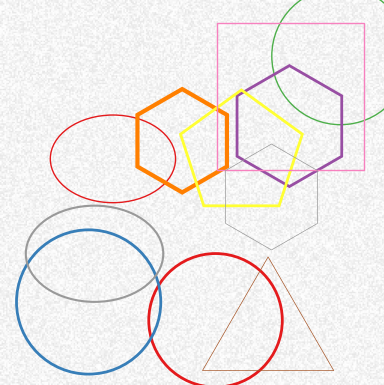[{"shape": "circle", "thickness": 2, "radius": 0.87, "center": [0.56, 0.168]}, {"shape": "oval", "thickness": 1, "radius": 0.81, "center": [0.293, 0.587]}, {"shape": "circle", "thickness": 2, "radius": 0.94, "center": [0.23, 0.216]}, {"shape": "circle", "thickness": 1, "radius": 0.89, "center": [0.884, 0.854]}, {"shape": "hexagon", "thickness": 2, "radius": 0.79, "center": [0.752, 0.673]}, {"shape": "hexagon", "thickness": 3, "radius": 0.67, "center": [0.473, 0.634]}, {"shape": "pentagon", "thickness": 2, "radius": 0.83, "center": [0.627, 0.6]}, {"shape": "triangle", "thickness": 0.5, "radius": 0.98, "center": [0.696, 0.136]}, {"shape": "square", "thickness": 1, "radius": 0.96, "center": [0.755, 0.749]}, {"shape": "oval", "thickness": 1.5, "radius": 0.89, "center": [0.246, 0.341]}, {"shape": "hexagon", "thickness": 0.5, "radius": 0.69, "center": [0.705, 0.488]}]